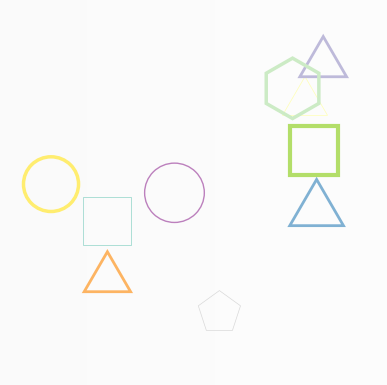[{"shape": "square", "thickness": 0.5, "radius": 0.31, "center": [0.277, 0.426]}, {"shape": "triangle", "thickness": 0.5, "radius": 0.34, "center": [0.787, 0.734]}, {"shape": "triangle", "thickness": 2, "radius": 0.35, "center": [0.834, 0.835]}, {"shape": "triangle", "thickness": 2, "radius": 0.4, "center": [0.817, 0.454]}, {"shape": "triangle", "thickness": 2, "radius": 0.35, "center": [0.277, 0.277]}, {"shape": "square", "thickness": 3, "radius": 0.31, "center": [0.81, 0.609]}, {"shape": "pentagon", "thickness": 0.5, "radius": 0.29, "center": [0.566, 0.188]}, {"shape": "circle", "thickness": 1, "radius": 0.39, "center": [0.45, 0.499]}, {"shape": "hexagon", "thickness": 2.5, "radius": 0.39, "center": [0.755, 0.771]}, {"shape": "circle", "thickness": 2.5, "radius": 0.36, "center": [0.132, 0.522]}]